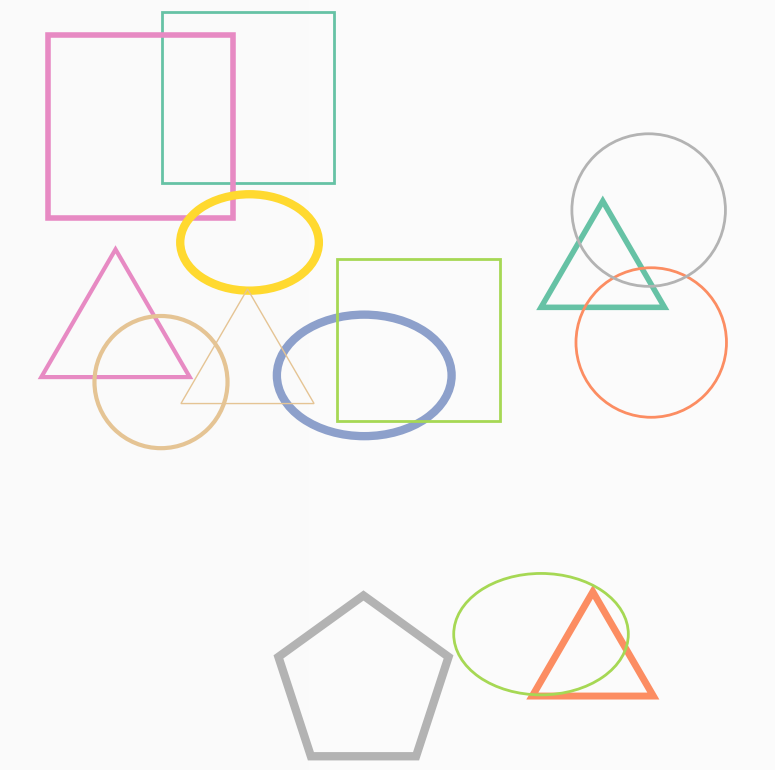[{"shape": "square", "thickness": 1, "radius": 0.55, "center": [0.32, 0.873]}, {"shape": "triangle", "thickness": 2, "radius": 0.46, "center": [0.778, 0.647]}, {"shape": "circle", "thickness": 1, "radius": 0.49, "center": [0.84, 0.555]}, {"shape": "triangle", "thickness": 2.5, "radius": 0.45, "center": [0.765, 0.141]}, {"shape": "oval", "thickness": 3, "radius": 0.56, "center": [0.47, 0.512]}, {"shape": "square", "thickness": 2, "radius": 0.59, "center": [0.181, 0.836]}, {"shape": "triangle", "thickness": 1.5, "radius": 0.55, "center": [0.149, 0.566]}, {"shape": "oval", "thickness": 1, "radius": 0.56, "center": [0.698, 0.176]}, {"shape": "square", "thickness": 1, "radius": 0.53, "center": [0.54, 0.559]}, {"shape": "oval", "thickness": 3, "radius": 0.45, "center": [0.322, 0.685]}, {"shape": "circle", "thickness": 1.5, "radius": 0.43, "center": [0.208, 0.504]}, {"shape": "triangle", "thickness": 0.5, "radius": 0.5, "center": [0.319, 0.525]}, {"shape": "circle", "thickness": 1, "radius": 0.5, "center": [0.837, 0.727]}, {"shape": "pentagon", "thickness": 3, "radius": 0.58, "center": [0.469, 0.111]}]